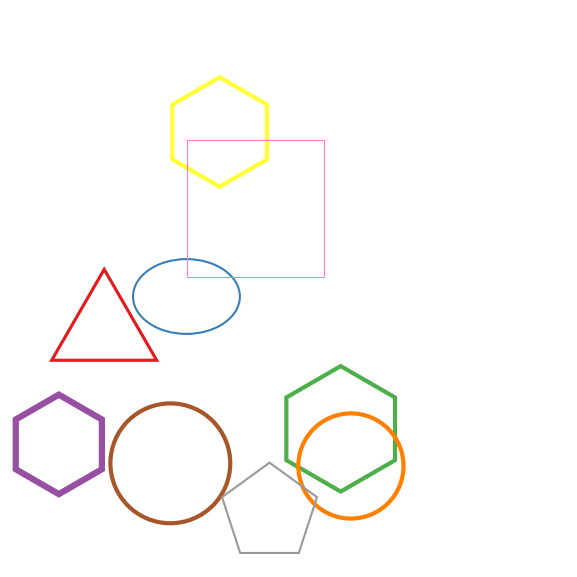[{"shape": "triangle", "thickness": 1.5, "radius": 0.52, "center": [0.18, 0.428]}, {"shape": "oval", "thickness": 1, "radius": 0.46, "center": [0.323, 0.486]}, {"shape": "hexagon", "thickness": 2, "radius": 0.54, "center": [0.59, 0.257]}, {"shape": "hexagon", "thickness": 3, "radius": 0.43, "center": [0.102, 0.23]}, {"shape": "circle", "thickness": 2, "radius": 0.46, "center": [0.608, 0.192]}, {"shape": "hexagon", "thickness": 2, "radius": 0.47, "center": [0.38, 0.771]}, {"shape": "circle", "thickness": 2, "radius": 0.52, "center": [0.295, 0.197]}, {"shape": "square", "thickness": 0.5, "radius": 0.59, "center": [0.442, 0.639]}, {"shape": "pentagon", "thickness": 1, "radius": 0.43, "center": [0.467, 0.112]}]